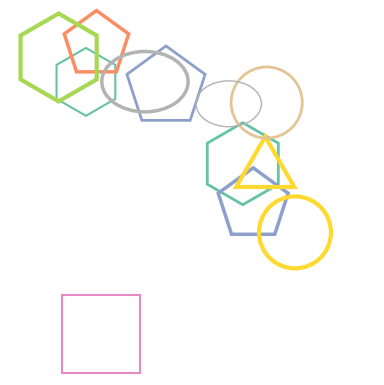[{"shape": "hexagon", "thickness": 1.5, "radius": 0.44, "center": [0.223, 0.787]}, {"shape": "hexagon", "thickness": 2, "radius": 0.53, "center": [0.631, 0.575]}, {"shape": "pentagon", "thickness": 2.5, "radius": 0.44, "center": [0.251, 0.885]}, {"shape": "pentagon", "thickness": 2.5, "radius": 0.48, "center": [0.658, 0.469]}, {"shape": "pentagon", "thickness": 2, "radius": 0.53, "center": [0.431, 0.774]}, {"shape": "square", "thickness": 1.5, "radius": 0.5, "center": [0.262, 0.133]}, {"shape": "hexagon", "thickness": 3, "radius": 0.57, "center": [0.152, 0.851]}, {"shape": "triangle", "thickness": 3, "radius": 0.44, "center": [0.689, 0.558]}, {"shape": "circle", "thickness": 3, "radius": 0.47, "center": [0.766, 0.396]}, {"shape": "circle", "thickness": 2, "radius": 0.46, "center": [0.693, 0.734]}, {"shape": "oval", "thickness": 1, "radius": 0.43, "center": [0.594, 0.73]}, {"shape": "oval", "thickness": 2.5, "radius": 0.56, "center": [0.376, 0.788]}]